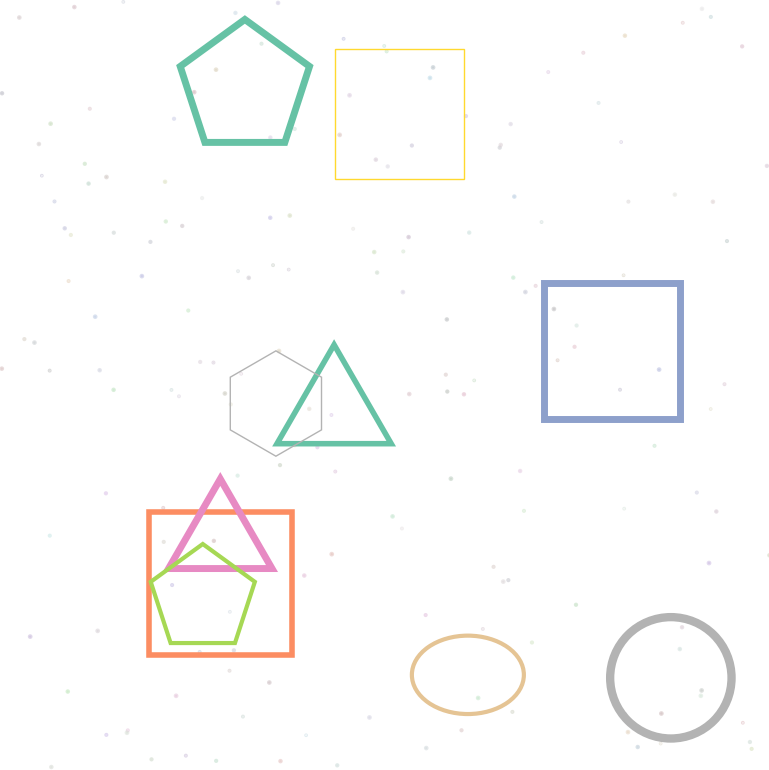[{"shape": "pentagon", "thickness": 2.5, "radius": 0.44, "center": [0.318, 0.886]}, {"shape": "triangle", "thickness": 2, "radius": 0.43, "center": [0.434, 0.467]}, {"shape": "square", "thickness": 2, "radius": 0.46, "center": [0.286, 0.243]}, {"shape": "square", "thickness": 2.5, "radius": 0.44, "center": [0.795, 0.544]}, {"shape": "triangle", "thickness": 2.5, "radius": 0.39, "center": [0.286, 0.3]}, {"shape": "pentagon", "thickness": 1.5, "radius": 0.36, "center": [0.263, 0.222]}, {"shape": "square", "thickness": 0.5, "radius": 0.42, "center": [0.519, 0.852]}, {"shape": "oval", "thickness": 1.5, "radius": 0.36, "center": [0.608, 0.124]}, {"shape": "hexagon", "thickness": 0.5, "radius": 0.34, "center": [0.358, 0.476]}, {"shape": "circle", "thickness": 3, "radius": 0.39, "center": [0.871, 0.12]}]